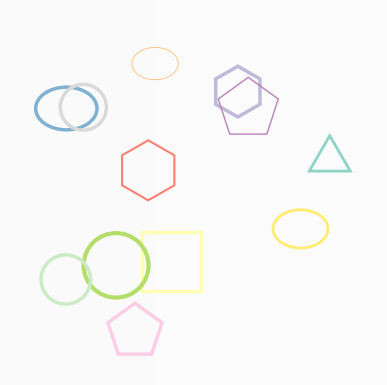[{"shape": "triangle", "thickness": 2, "radius": 0.31, "center": [0.851, 0.586]}, {"shape": "square", "thickness": 2.5, "radius": 0.38, "center": [0.443, 0.32]}, {"shape": "hexagon", "thickness": 2.5, "radius": 0.33, "center": [0.614, 0.762]}, {"shape": "hexagon", "thickness": 1.5, "radius": 0.39, "center": [0.383, 0.558]}, {"shape": "oval", "thickness": 2.5, "radius": 0.4, "center": [0.171, 0.718]}, {"shape": "oval", "thickness": 0.5, "radius": 0.3, "center": [0.4, 0.835]}, {"shape": "circle", "thickness": 3, "radius": 0.42, "center": [0.3, 0.311]}, {"shape": "pentagon", "thickness": 2.5, "radius": 0.37, "center": [0.348, 0.139]}, {"shape": "circle", "thickness": 2.5, "radius": 0.3, "center": [0.215, 0.721]}, {"shape": "pentagon", "thickness": 1, "radius": 0.41, "center": [0.641, 0.718]}, {"shape": "circle", "thickness": 2.5, "radius": 0.32, "center": [0.17, 0.274]}, {"shape": "oval", "thickness": 2, "radius": 0.35, "center": [0.776, 0.405]}]